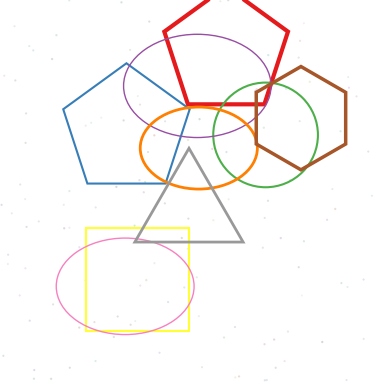[{"shape": "pentagon", "thickness": 3, "radius": 0.84, "center": [0.587, 0.866]}, {"shape": "pentagon", "thickness": 1.5, "radius": 0.86, "center": [0.328, 0.663]}, {"shape": "circle", "thickness": 1.5, "radius": 0.68, "center": [0.69, 0.65]}, {"shape": "oval", "thickness": 1, "radius": 0.96, "center": [0.513, 0.777]}, {"shape": "oval", "thickness": 2, "radius": 0.76, "center": [0.516, 0.615]}, {"shape": "square", "thickness": 1.5, "radius": 0.67, "center": [0.357, 0.275]}, {"shape": "hexagon", "thickness": 2.5, "radius": 0.67, "center": [0.782, 0.693]}, {"shape": "oval", "thickness": 1, "radius": 0.9, "center": [0.325, 0.256]}, {"shape": "triangle", "thickness": 2, "radius": 0.81, "center": [0.491, 0.452]}]